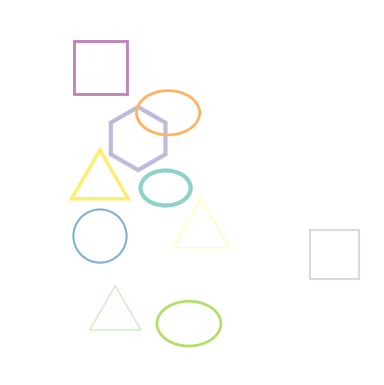[{"shape": "oval", "thickness": 3, "radius": 0.33, "center": [0.43, 0.512]}, {"shape": "triangle", "thickness": 1, "radius": 0.42, "center": [0.521, 0.399]}, {"shape": "hexagon", "thickness": 3, "radius": 0.41, "center": [0.359, 0.64]}, {"shape": "circle", "thickness": 1.5, "radius": 0.35, "center": [0.26, 0.387]}, {"shape": "oval", "thickness": 2, "radius": 0.41, "center": [0.437, 0.707]}, {"shape": "oval", "thickness": 2, "radius": 0.42, "center": [0.491, 0.159]}, {"shape": "square", "thickness": 1.5, "radius": 0.32, "center": [0.868, 0.339]}, {"shape": "square", "thickness": 2, "radius": 0.34, "center": [0.262, 0.825]}, {"shape": "triangle", "thickness": 1, "radius": 0.38, "center": [0.299, 0.181]}, {"shape": "triangle", "thickness": 2.5, "radius": 0.42, "center": [0.26, 0.526]}]